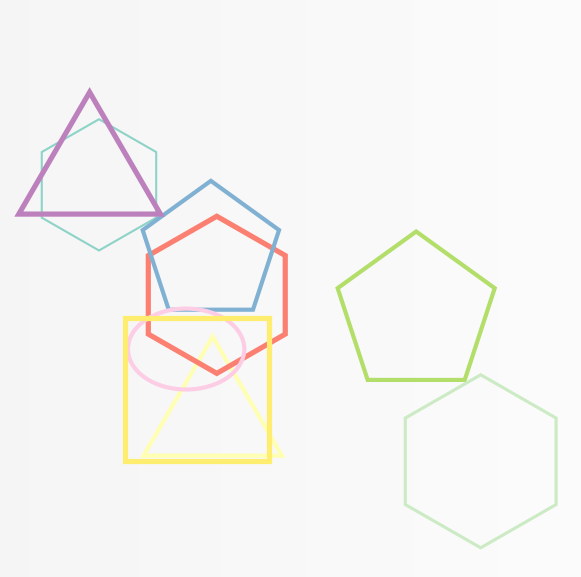[{"shape": "hexagon", "thickness": 1, "radius": 0.57, "center": [0.17, 0.679]}, {"shape": "triangle", "thickness": 2, "radius": 0.69, "center": [0.366, 0.279]}, {"shape": "hexagon", "thickness": 2.5, "radius": 0.68, "center": [0.373, 0.489]}, {"shape": "pentagon", "thickness": 2, "radius": 0.62, "center": [0.363, 0.563]}, {"shape": "pentagon", "thickness": 2, "radius": 0.71, "center": [0.716, 0.456]}, {"shape": "oval", "thickness": 2, "radius": 0.5, "center": [0.32, 0.395]}, {"shape": "triangle", "thickness": 2.5, "radius": 0.7, "center": [0.154, 0.699]}, {"shape": "hexagon", "thickness": 1.5, "radius": 0.75, "center": [0.827, 0.2]}, {"shape": "square", "thickness": 2.5, "radius": 0.62, "center": [0.339, 0.324]}]